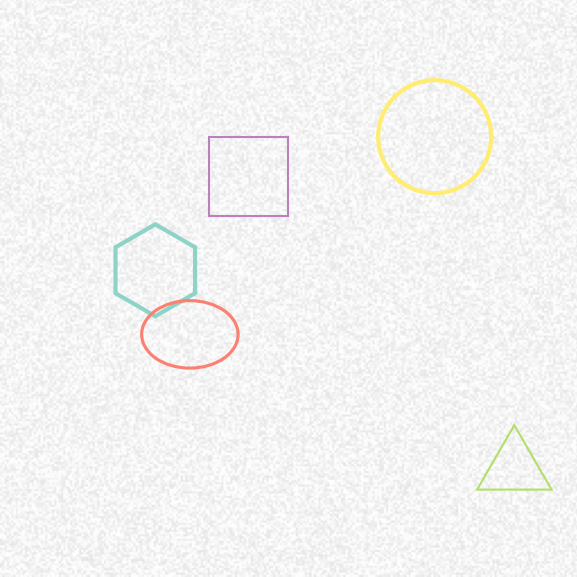[{"shape": "hexagon", "thickness": 2, "radius": 0.4, "center": [0.269, 0.531]}, {"shape": "oval", "thickness": 1.5, "radius": 0.42, "center": [0.329, 0.42]}, {"shape": "triangle", "thickness": 1, "radius": 0.37, "center": [0.891, 0.189]}, {"shape": "square", "thickness": 1, "radius": 0.34, "center": [0.43, 0.694]}, {"shape": "circle", "thickness": 2, "radius": 0.49, "center": [0.753, 0.762]}]